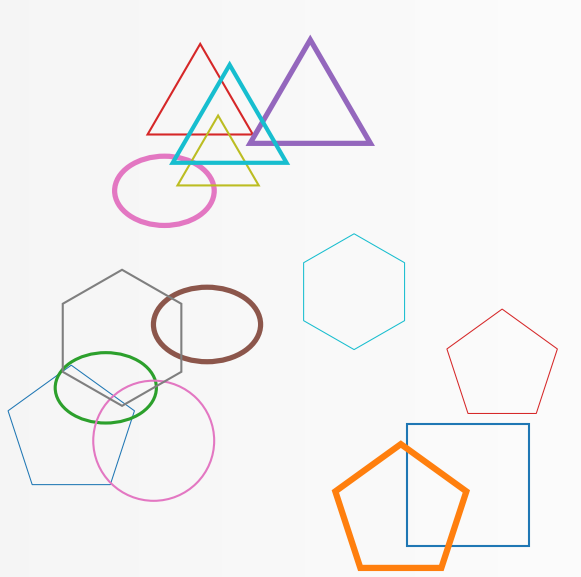[{"shape": "pentagon", "thickness": 0.5, "radius": 0.57, "center": [0.123, 0.252]}, {"shape": "square", "thickness": 1, "radius": 0.53, "center": [0.805, 0.159]}, {"shape": "pentagon", "thickness": 3, "radius": 0.59, "center": [0.69, 0.112]}, {"shape": "oval", "thickness": 1.5, "radius": 0.44, "center": [0.182, 0.328]}, {"shape": "triangle", "thickness": 1, "radius": 0.52, "center": [0.344, 0.819]}, {"shape": "pentagon", "thickness": 0.5, "radius": 0.5, "center": [0.864, 0.364]}, {"shape": "triangle", "thickness": 2.5, "radius": 0.6, "center": [0.534, 0.811]}, {"shape": "oval", "thickness": 2.5, "radius": 0.46, "center": [0.356, 0.437]}, {"shape": "circle", "thickness": 1, "radius": 0.52, "center": [0.264, 0.236]}, {"shape": "oval", "thickness": 2.5, "radius": 0.43, "center": [0.283, 0.669]}, {"shape": "hexagon", "thickness": 1, "radius": 0.59, "center": [0.21, 0.414]}, {"shape": "triangle", "thickness": 1, "radius": 0.4, "center": [0.375, 0.718]}, {"shape": "triangle", "thickness": 2, "radius": 0.57, "center": [0.395, 0.774]}, {"shape": "hexagon", "thickness": 0.5, "radius": 0.5, "center": [0.609, 0.494]}]